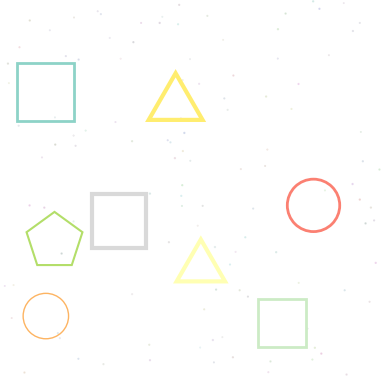[{"shape": "square", "thickness": 2, "radius": 0.37, "center": [0.118, 0.76]}, {"shape": "triangle", "thickness": 3, "radius": 0.36, "center": [0.522, 0.305]}, {"shape": "circle", "thickness": 2, "radius": 0.34, "center": [0.814, 0.467]}, {"shape": "circle", "thickness": 1, "radius": 0.29, "center": [0.119, 0.179]}, {"shape": "pentagon", "thickness": 1.5, "radius": 0.38, "center": [0.142, 0.373]}, {"shape": "square", "thickness": 3, "radius": 0.35, "center": [0.309, 0.426]}, {"shape": "square", "thickness": 2, "radius": 0.31, "center": [0.732, 0.16]}, {"shape": "triangle", "thickness": 3, "radius": 0.4, "center": [0.456, 0.729]}]